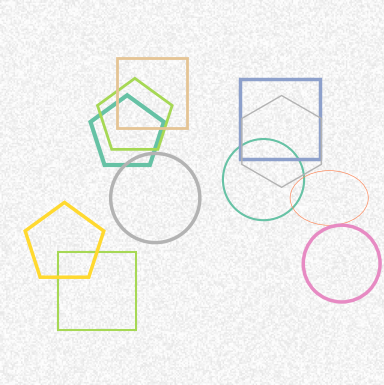[{"shape": "pentagon", "thickness": 3, "radius": 0.5, "center": [0.33, 0.652]}, {"shape": "circle", "thickness": 1.5, "radius": 0.53, "center": [0.684, 0.533]}, {"shape": "oval", "thickness": 0.5, "radius": 0.51, "center": [0.855, 0.486]}, {"shape": "square", "thickness": 2.5, "radius": 0.52, "center": [0.726, 0.691]}, {"shape": "circle", "thickness": 2.5, "radius": 0.5, "center": [0.887, 0.315]}, {"shape": "square", "thickness": 1.5, "radius": 0.5, "center": [0.252, 0.245]}, {"shape": "pentagon", "thickness": 2, "radius": 0.51, "center": [0.35, 0.695]}, {"shape": "pentagon", "thickness": 2.5, "radius": 0.54, "center": [0.167, 0.367]}, {"shape": "square", "thickness": 2, "radius": 0.45, "center": [0.394, 0.758]}, {"shape": "circle", "thickness": 2.5, "radius": 0.58, "center": [0.403, 0.486]}, {"shape": "hexagon", "thickness": 1, "radius": 0.6, "center": [0.731, 0.633]}]